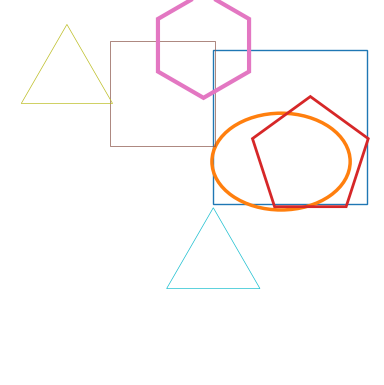[{"shape": "square", "thickness": 1, "radius": 1.0, "center": [0.753, 0.67]}, {"shape": "oval", "thickness": 2.5, "radius": 0.9, "center": [0.73, 0.58]}, {"shape": "pentagon", "thickness": 2, "radius": 0.79, "center": [0.806, 0.591]}, {"shape": "square", "thickness": 0.5, "radius": 0.68, "center": [0.423, 0.757]}, {"shape": "hexagon", "thickness": 3, "radius": 0.68, "center": [0.529, 0.882]}, {"shape": "triangle", "thickness": 0.5, "radius": 0.68, "center": [0.174, 0.8]}, {"shape": "triangle", "thickness": 0.5, "radius": 0.7, "center": [0.554, 0.32]}]